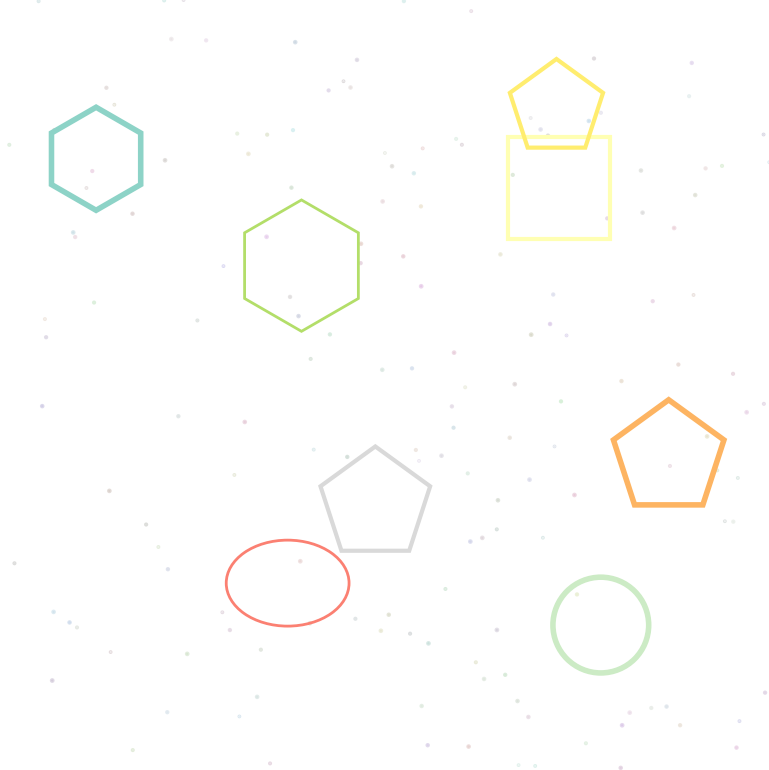[{"shape": "hexagon", "thickness": 2, "radius": 0.33, "center": [0.125, 0.794]}, {"shape": "square", "thickness": 1.5, "radius": 0.33, "center": [0.726, 0.756]}, {"shape": "oval", "thickness": 1, "radius": 0.4, "center": [0.374, 0.243]}, {"shape": "pentagon", "thickness": 2, "radius": 0.38, "center": [0.868, 0.405]}, {"shape": "hexagon", "thickness": 1, "radius": 0.43, "center": [0.392, 0.655]}, {"shape": "pentagon", "thickness": 1.5, "radius": 0.37, "center": [0.487, 0.345]}, {"shape": "circle", "thickness": 2, "radius": 0.31, "center": [0.78, 0.188]}, {"shape": "pentagon", "thickness": 1.5, "radius": 0.32, "center": [0.723, 0.86]}]